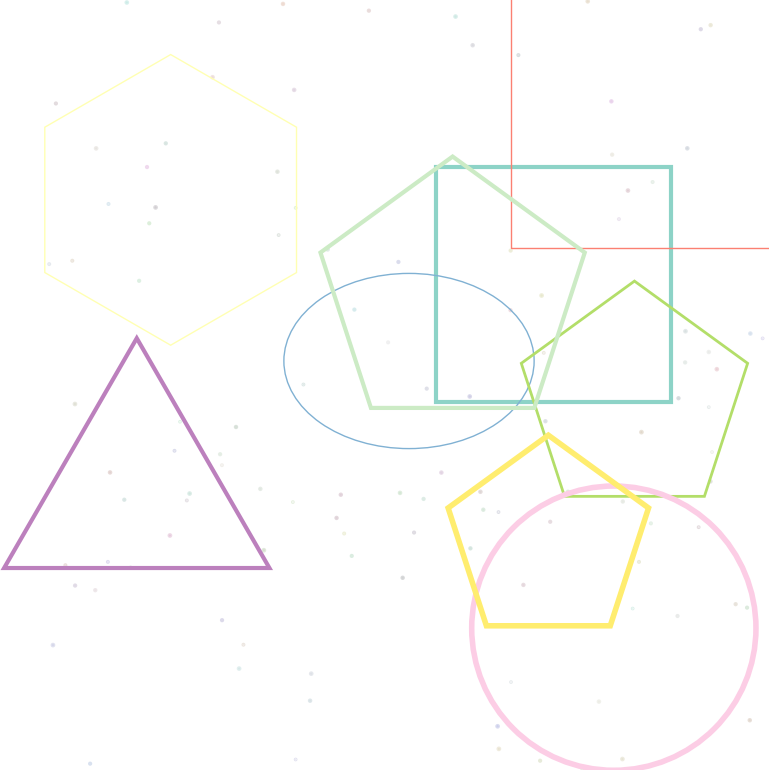[{"shape": "square", "thickness": 1.5, "radius": 0.76, "center": [0.719, 0.631]}, {"shape": "hexagon", "thickness": 0.5, "radius": 0.94, "center": [0.222, 0.74]}, {"shape": "square", "thickness": 0.5, "radius": 0.91, "center": [0.845, 0.86]}, {"shape": "oval", "thickness": 0.5, "radius": 0.81, "center": [0.531, 0.531]}, {"shape": "pentagon", "thickness": 1, "radius": 0.77, "center": [0.824, 0.48]}, {"shape": "circle", "thickness": 2, "radius": 0.92, "center": [0.797, 0.184]}, {"shape": "triangle", "thickness": 1.5, "radius": 0.99, "center": [0.178, 0.362]}, {"shape": "pentagon", "thickness": 1.5, "radius": 0.9, "center": [0.588, 0.616]}, {"shape": "pentagon", "thickness": 2, "radius": 0.68, "center": [0.712, 0.298]}]